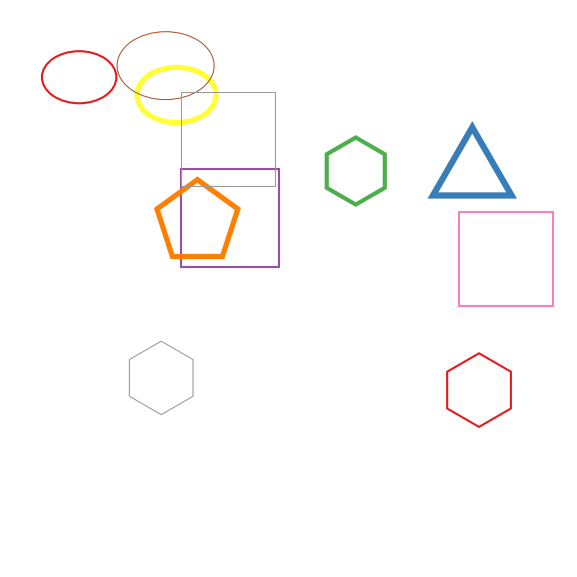[{"shape": "hexagon", "thickness": 1, "radius": 0.32, "center": [0.829, 0.324]}, {"shape": "oval", "thickness": 1, "radius": 0.32, "center": [0.137, 0.865]}, {"shape": "triangle", "thickness": 3, "radius": 0.39, "center": [0.818, 0.7]}, {"shape": "hexagon", "thickness": 2, "radius": 0.29, "center": [0.616, 0.703]}, {"shape": "square", "thickness": 1, "radius": 0.43, "center": [0.398, 0.622]}, {"shape": "pentagon", "thickness": 2.5, "radius": 0.37, "center": [0.342, 0.614]}, {"shape": "oval", "thickness": 2.5, "radius": 0.34, "center": [0.306, 0.835]}, {"shape": "oval", "thickness": 0.5, "radius": 0.42, "center": [0.287, 0.885]}, {"shape": "square", "thickness": 1, "radius": 0.41, "center": [0.877, 0.551]}, {"shape": "square", "thickness": 0.5, "radius": 0.41, "center": [0.395, 0.758]}, {"shape": "hexagon", "thickness": 0.5, "radius": 0.32, "center": [0.279, 0.345]}]